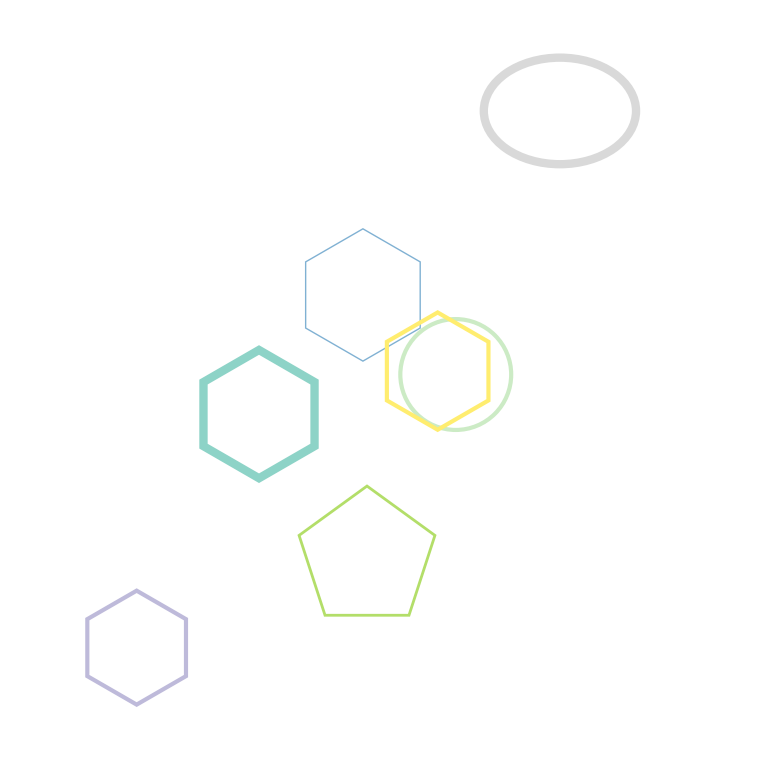[{"shape": "hexagon", "thickness": 3, "radius": 0.42, "center": [0.336, 0.462]}, {"shape": "hexagon", "thickness": 1.5, "radius": 0.37, "center": [0.177, 0.159]}, {"shape": "hexagon", "thickness": 0.5, "radius": 0.43, "center": [0.471, 0.617]}, {"shape": "pentagon", "thickness": 1, "radius": 0.46, "center": [0.477, 0.276]}, {"shape": "oval", "thickness": 3, "radius": 0.49, "center": [0.727, 0.856]}, {"shape": "circle", "thickness": 1.5, "radius": 0.36, "center": [0.592, 0.514]}, {"shape": "hexagon", "thickness": 1.5, "radius": 0.38, "center": [0.568, 0.518]}]